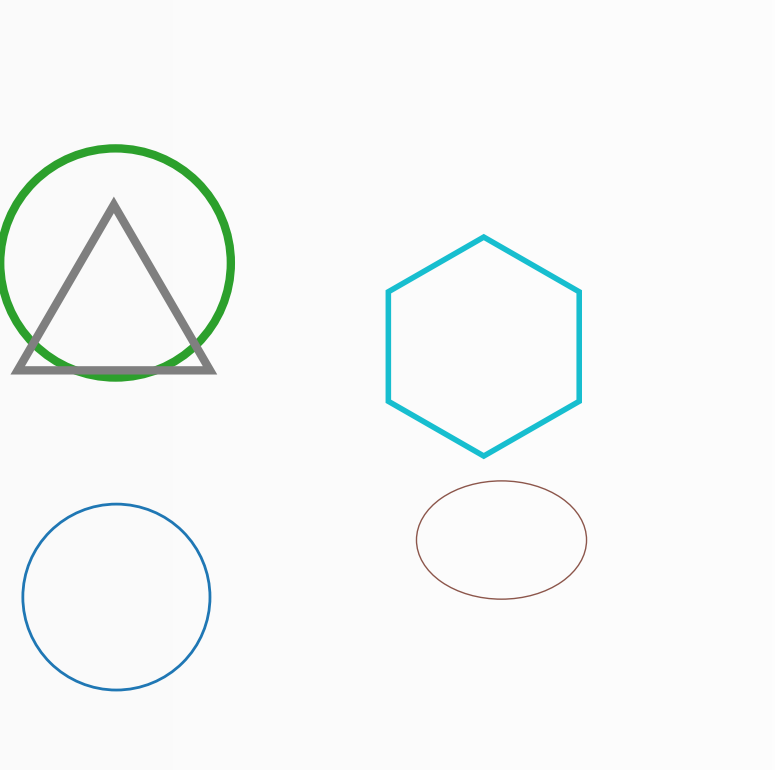[{"shape": "circle", "thickness": 1, "radius": 0.6, "center": [0.15, 0.225]}, {"shape": "circle", "thickness": 3, "radius": 0.74, "center": [0.149, 0.658]}, {"shape": "oval", "thickness": 0.5, "radius": 0.55, "center": [0.647, 0.299]}, {"shape": "triangle", "thickness": 3, "radius": 0.72, "center": [0.147, 0.591]}, {"shape": "hexagon", "thickness": 2, "radius": 0.71, "center": [0.624, 0.55]}]